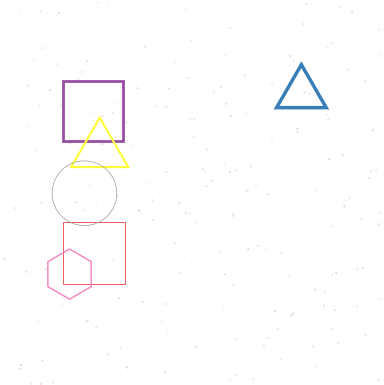[{"shape": "square", "thickness": 0.5, "radius": 0.4, "center": [0.245, 0.342]}, {"shape": "triangle", "thickness": 2.5, "radius": 0.37, "center": [0.783, 0.758]}, {"shape": "square", "thickness": 2, "radius": 0.39, "center": [0.241, 0.711]}, {"shape": "triangle", "thickness": 1.5, "radius": 0.43, "center": [0.259, 0.609]}, {"shape": "hexagon", "thickness": 1, "radius": 0.33, "center": [0.181, 0.288]}, {"shape": "circle", "thickness": 0.5, "radius": 0.42, "center": [0.219, 0.498]}]